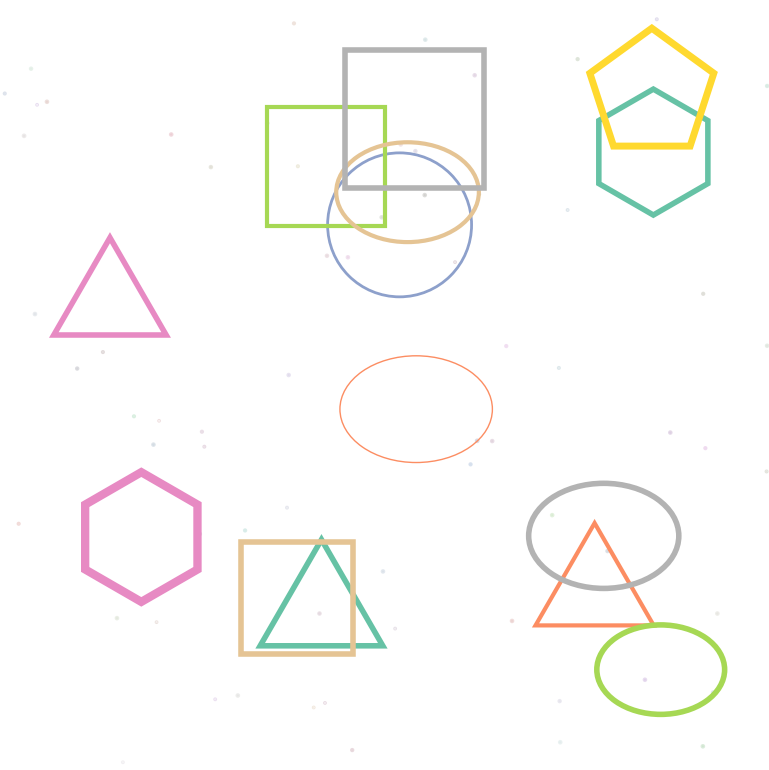[{"shape": "triangle", "thickness": 2, "radius": 0.46, "center": [0.418, 0.207]}, {"shape": "hexagon", "thickness": 2, "radius": 0.41, "center": [0.849, 0.802]}, {"shape": "triangle", "thickness": 1.5, "radius": 0.44, "center": [0.772, 0.232]}, {"shape": "oval", "thickness": 0.5, "radius": 0.5, "center": [0.54, 0.469]}, {"shape": "circle", "thickness": 1, "radius": 0.47, "center": [0.519, 0.708]}, {"shape": "triangle", "thickness": 2, "radius": 0.42, "center": [0.143, 0.607]}, {"shape": "hexagon", "thickness": 3, "radius": 0.42, "center": [0.184, 0.303]}, {"shape": "oval", "thickness": 2, "radius": 0.41, "center": [0.858, 0.13]}, {"shape": "square", "thickness": 1.5, "radius": 0.39, "center": [0.423, 0.784]}, {"shape": "pentagon", "thickness": 2.5, "radius": 0.42, "center": [0.847, 0.879]}, {"shape": "square", "thickness": 2, "radius": 0.36, "center": [0.386, 0.223]}, {"shape": "oval", "thickness": 1.5, "radius": 0.46, "center": [0.529, 0.75]}, {"shape": "square", "thickness": 2, "radius": 0.45, "center": [0.539, 0.845]}, {"shape": "oval", "thickness": 2, "radius": 0.49, "center": [0.784, 0.304]}]